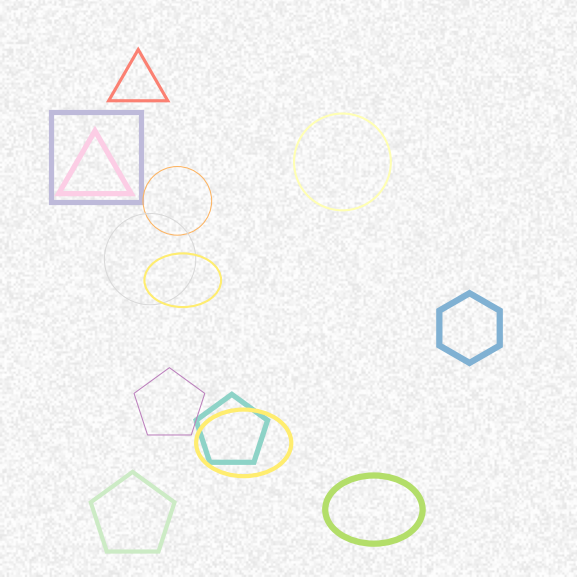[{"shape": "pentagon", "thickness": 2.5, "radius": 0.33, "center": [0.401, 0.251]}, {"shape": "circle", "thickness": 1, "radius": 0.42, "center": [0.593, 0.719]}, {"shape": "square", "thickness": 2.5, "radius": 0.39, "center": [0.166, 0.727]}, {"shape": "triangle", "thickness": 1.5, "radius": 0.3, "center": [0.239, 0.854]}, {"shape": "hexagon", "thickness": 3, "radius": 0.3, "center": [0.813, 0.431]}, {"shape": "circle", "thickness": 0.5, "radius": 0.3, "center": [0.307, 0.651]}, {"shape": "oval", "thickness": 3, "radius": 0.42, "center": [0.647, 0.117]}, {"shape": "triangle", "thickness": 2.5, "radius": 0.36, "center": [0.164, 0.7]}, {"shape": "circle", "thickness": 0.5, "radius": 0.4, "center": [0.26, 0.55]}, {"shape": "pentagon", "thickness": 0.5, "radius": 0.32, "center": [0.293, 0.298]}, {"shape": "pentagon", "thickness": 2, "radius": 0.38, "center": [0.23, 0.106]}, {"shape": "oval", "thickness": 2, "radius": 0.41, "center": [0.422, 0.232]}, {"shape": "oval", "thickness": 1, "radius": 0.33, "center": [0.316, 0.514]}]